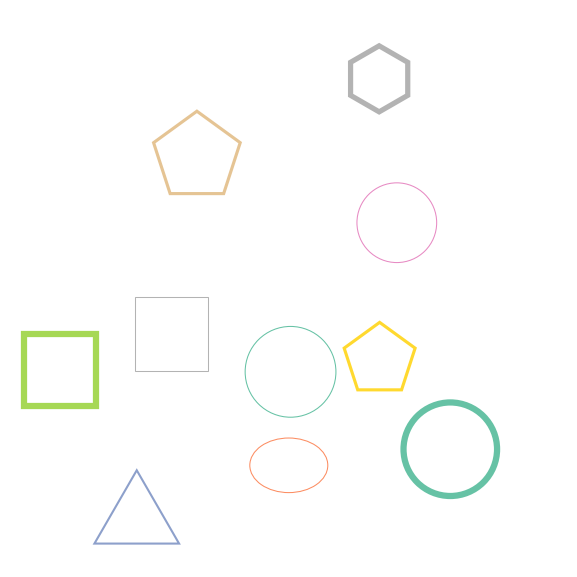[{"shape": "circle", "thickness": 0.5, "radius": 0.39, "center": [0.503, 0.355]}, {"shape": "circle", "thickness": 3, "radius": 0.4, "center": [0.78, 0.221]}, {"shape": "oval", "thickness": 0.5, "radius": 0.34, "center": [0.5, 0.193]}, {"shape": "triangle", "thickness": 1, "radius": 0.42, "center": [0.237, 0.1]}, {"shape": "circle", "thickness": 0.5, "radius": 0.35, "center": [0.687, 0.614]}, {"shape": "square", "thickness": 3, "radius": 0.31, "center": [0.104, 0.358]}, {"shape": "pentagon", "thickness": 1.5, "radius": 0.32, "center": [0.657, 0.376]}, {"shape": "pentagon", "thickness": 1.5, "radius": 0.39, "center": [0.341, 0.728]}, {"shape": "square", "thickness": 0.5, "radius": 0.32, "center": [0.297, 0.42]}, {"shape": "hexagon", "thickness": 2.5, "radius": 0.29, "center": [0.657, 0.863]}]